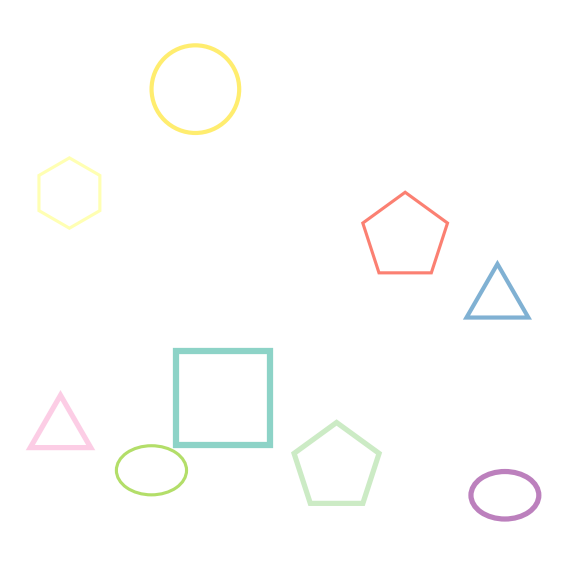[{"shape": "square", "thickness": 3, "radius": 0.41, "center": [0.386, 0.31]}, {"shape": "hexagon", "thickness": 1.5, "radius": 0.3, "center": [0.12, 0.665]}, {"shape": "pentagon", "thickness": 1.5, "radius": 0.39, "center": [0.702, 0.589]}, {"shape": "triangle", "thickness": 2, "radius": 0.31, "center": [0.861, 0.48]}, {"shape": "oval", "thickness": 1.5, "radius": 0.3, "center": [0.262, 0.185]}, {"shape": "triangle", "thickness": 2.5, "radius": 0.3, "center": [0.105, 0.254]}, {"shape": "oval", "thickness": 2.5, "radius": 0.29, "center": [0.874, 0.142]}, {"shape": "pentagon", "thickness": 2.5, "radius": 0.39, "center": [0.583, 0.19]}, {"shape": "circle", "thickness": 2, "radius": 0.38, "center": [0.338, 0.845]}]